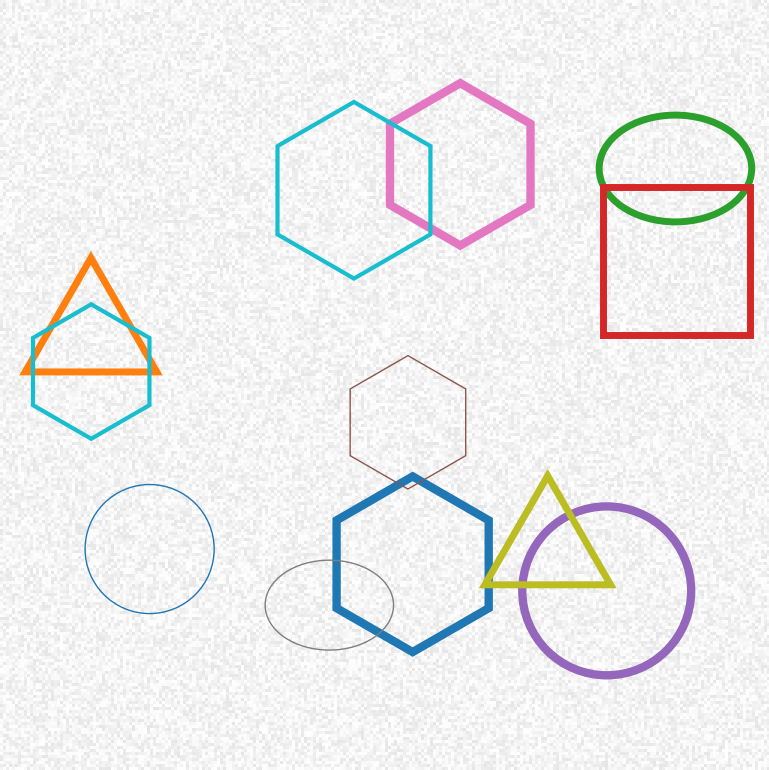[{"shape": "hexagon", "thickness": 3, "radius": 0.57, "center": [0.536, 0.267]}, {"shape": "circle", "thickness": 0.5, "radius": 0.42, "center": [0.194, 0.287]}, {"shape": "triangle", "thickness": 2.5, "radius": 0.49, "center": [0.118, 0.566]}, {"shape": "oval", "thickness": 2.5, "radius": 0.5, "center": [0.877, 0.781]}, {"shape": "square", "thickness": 2.5, "radius": 0.48, "center": [0.879, 0.661]}, {"shape": "circle", "thickness": 3, "radius": 0.55, "center": [0.788, 0.233]}, {"shape": "hexagon", "thickness": 0.5, "radius": 0.43, "center": [0.53, 0.452]}, {"shape": "hexagon", "thickness": 3, "radius": 0.53, "center": [0.598, 0.787]}, {"shape": "oval", "thickness": 0.5, "radius": 0.42, "center": [0.428, 0.214]}, {"shape": "triangle", "thickness": 2.5, "radius": 0.47, "center": [0.711, 0.288]}, {"shape": "hexagon", "thickness": 1.5, "radius": 0.44, "center": [0.118, 0.517]}, {"shape": "hexagon", "thickness": 1.5, "radius": 0.57, "center": [0.46, 0.753]}]